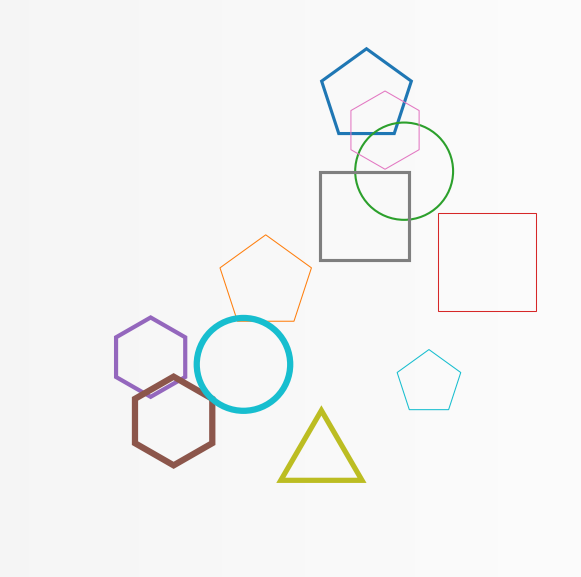[{"shape": "pentagon", "thickness": 1.5, "radius": 0.41, "center": [0.631, 0.834]}, {"shape": "pentagon", "thickness": 0.5, "radius": 0.41, "center": [0.457, 0.51]}, {"shape": "circle", "thickness": 1, "radius": 0.42, "center": [0.695, 0.703]}, {"shape": "square", "thickness": 0.5, "radius": 0.42, "center": [0.838, 0.546]}, {"shape": "hexagon", "thickness": 2, "radius": 0.34, "center": [0.259, 0.381]}, {"shape": "hexagon", "thickness": 3, "radius": 0.38, "center": [0.299, 0.27]}, {"shape": "hexagon", "thickness": 0.5, "radius": 0.34, "center": [0.662, 0.774]}, {"shape": "square", "thickness": 1.5, "radius": 0.38, "center": [0.627, 0.626]}, {"shape": "triangle", "thickness": 2.5, "radius": 0.4, "center": [0.553, 0.208]}, {"shape": "pentagon", "thickness": 0.5, "radius": 0.29, "center": [0.738, 0.336]}, {"shape": "circle", "thickness": 3, "radius": 0.4, "center": [0.419, 0.368]}]